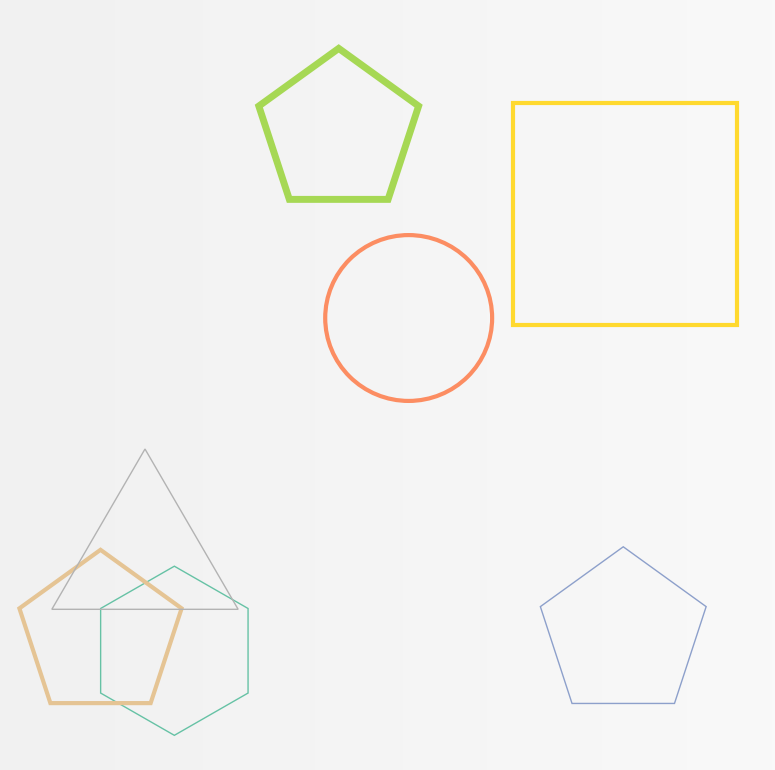[{"shape": "hexagon", "thickness": 0.5, "radius": 0.55, "center": [0.225, 0.155]}, {"shape": "circle", "thickness": 1.5, "radius": 0.54, "center": [0.527, 0.587]}, {"shape": "pentagon", "thickness": 0.5, "radius": 0.56, "center": [0.804, 0.177]}, {"shape": "pentagon", "thickness": 2.5, "radius": 0.54, "center": [0.437, 0.829]}, {"shape": "square", "thickness": 1.5, "radius": 0.72, "center": [0.806, 0.722]}, {"shape": "pentagon", "thickness": 1.5, "radius": 0.55, "center": [0.13, 0.176]}, {"shape": "triangle", "thickness": 0.5, "radius": 0.69, "center": [0.187, 0.278]}]